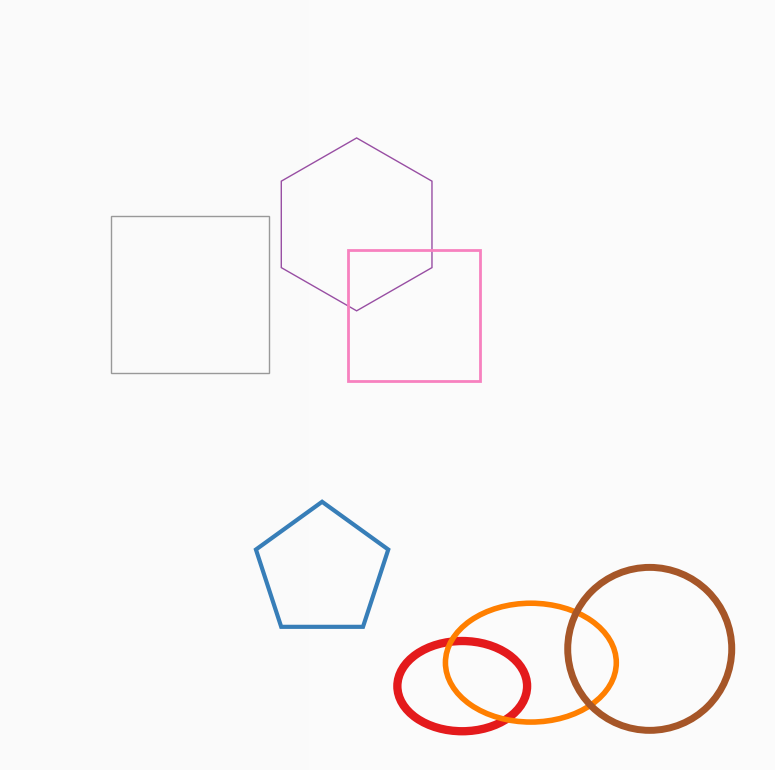[{"shape": "oval", "thickness": 3, "radius": 0.42, "center": [0.596, 0.109]}, {"shape": "pentagon", "thickness": 1.5, "radius": 0.45, "center": [0.416, 0.259]}, {"shape": "hexagon", "thickness": 0.5, "radius": 0.56, "center": [0.46, 0.709]}, {"shape": "oval", "thickness": 2, "radius": 0.55, "center": [0.685, 0.139]}, {"shape": "circle", "thickness": 2.5, "radius": 0.53, "center": [0.838, 0.157]}, {"shape": "square", "thickness": 1, "radius": 0.43, "center": [0.534, 0.59]}, {"shape": "square", "thickness": 0.5, "radius": 0.51, "center": [0.245, 0.618]}]